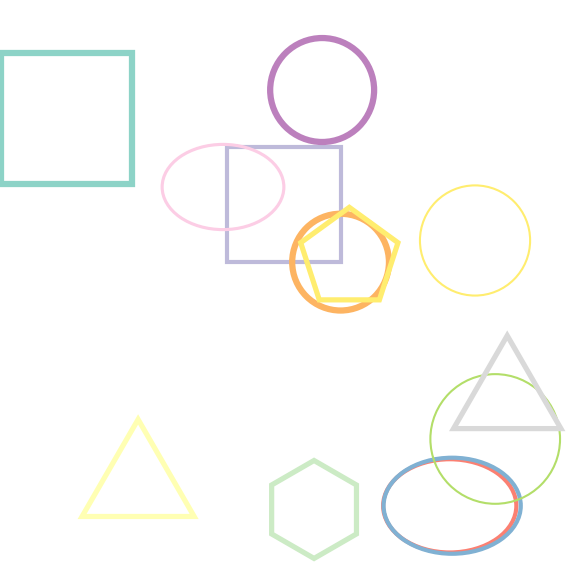[{"shape": "square", "thickness": 3, "radius": 0.57, "center": [0.115, 0.794]}, {"shape": "triangle", "thickness": 2.5, "radius": 0.56, "center": [0.239, 0.161]}, {"shape": "square", "thickness": 2, "radius": 0.5, "center": [0.492, 0.645]}, {"shape": "oval", "thickness": 2, "radius": 0.58, "center": [0.779, 0.123]}, {"shape": "oval", "thickness": 2, "radius": 0.59, "center": [0.783, 0.123]}, {"shape": "circle", "thickness": 3, "radius": 0.42, "center": [0.59, 0.545]}, {"shape": "circle", "thickness": 1, "radius": 0.56, "center": [0.858, 0.239]}, {"shape": "oval", "thickness": 1.5, "radius": 0.53, "center": [0.386, 0.675]}, {"shape": "triangle", "thickness": 2.5, "radius": 0.54, "center": [0.878, 0.311]}, {"shape": "circle", "thickness": 3, "radius": 0.45, "center": [0.558, 0.843]}, {"shape": "hexagon", "thickness": 2.5, "radius": 0.42, "center": [0.544, 0.117]}, {"shape": "pentagon", "thickness": 2.5, "radius": 0.44, "center": [0.605, 0.552]}, {"shape": "circle", "thickness": 1, "radius": 0.48, "center": [0.823, 0.583]}]